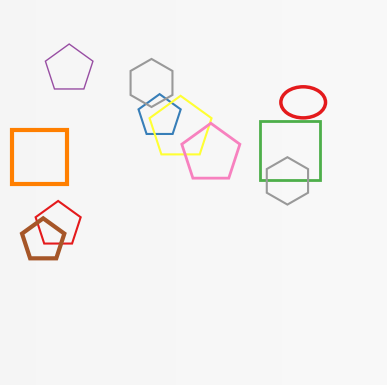[{"shape": "oval", "thickness": 2.5, "radius": 0.29, "center": [0.782, 0.734]}, {"shape": "pentagon", "thickness": 1.5, "radius": 0.31, "center": [0.15, 0.417]}, {"shape": "pentagon", "thickness": 1.5, "radius": 0.29, "center": [0.412, 0.698]}, {"shape": "square", "thickness": 2, "radius": 0.39, "center": [0.748, 0.609]}, {"shape": "pentagon", "thickness": 1, "radius": 0.32, "center": [0.179, 0.821]}, {"shape": "square", "thickness": 3, "radius": 0.35, "center": [0.102, 0.591]}, {"shape": "pentagon", "thickness": 1.5, "radius": 0.42, "center": [0.466, 0.667]}, {"shape": "pentagon", "thickness": 3, "radius": 0.29, "center": [0.111, 0.375]}, {"shape": "pentagon", "thickness": 2, "radius": 0.39, "center": [0.544, 0.601]}, {"shape": "hexagon", "thickness": 1.5, "radius": 0.31, "center": [0.391, 0.785]}, {"shape": "hexagon", "thickness": 1.5, "radius": 0.31, "center": [0.742, 0.53]}]